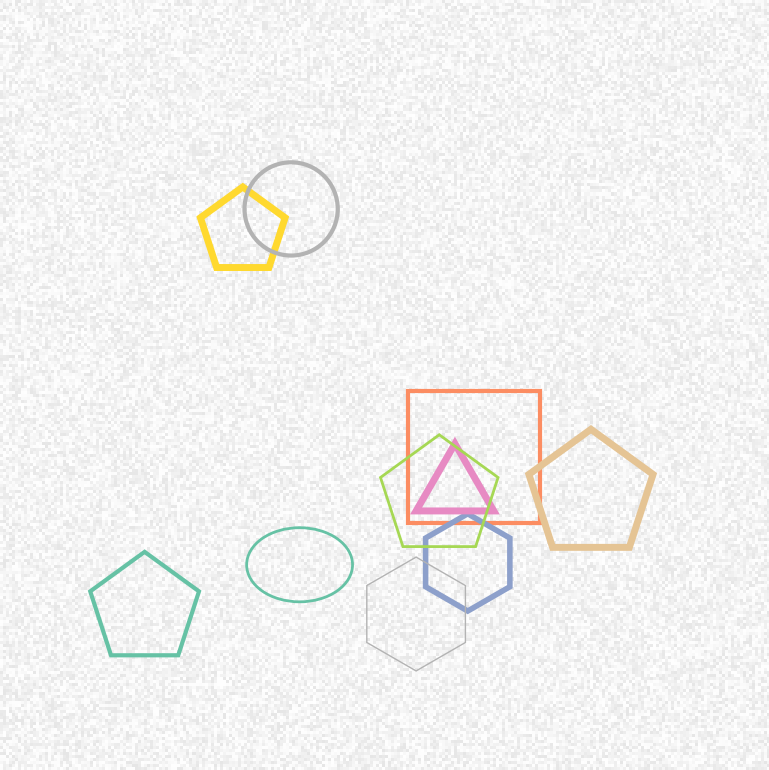[{"shape": "pentagon", "thickness": 1.5, "radius": 0.37, "center": [0.188, 0.209]}, {"shape": "oval", "thickness": 1, "radius": 0.34, "center": [0.389, 0.267]}, {"shape": "square", "thickness": 1.5, "radius": 0.43, "center": [0.615, 0.406]}, {"shape": "hexagon", "thickness": 2, "radius": 0.32, "center": [0.607, 0.27]}, {"shape": "triangle", "thickness": 2.5, "radius": 0.29, "center": [0.591, 0.366]}, {"shape": "pentagon", "thickness": 1, "radius": 0.4, "center": [0.57, 0.355]}, {"shape": "pentagon", "thickness": 2.5, "radius": 0.29, "center": [0.315, 0.699]}, {"shape": "pentagon", "thickness": 2.5, "radius": 0.42, "center": [0.767, 0.358]}, {"shape": "circle", "thickness": 1.5, "radius": 0.3, "center": [0.378, 0.729]}, {"shape": "hexagon", "thickness": 0.5, "radius": 0.37, "center": [0.54, 0.203]}]